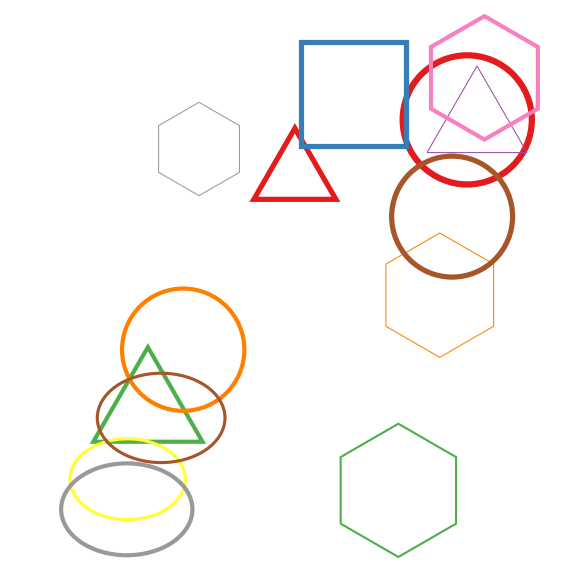[{"shape": "triangle", "thickness": 2.5, "radius": 0.41, "center": [0.511, 0.695]}, {"shape": "circle", "thickness": 3, "radius": 0.56, "center": [0.809, 0.792]}, {"shape": "square", "thickness": 2.5, "radius": 0.45, "center": [0.612, 0.836]}, {"shape": "hexagon", "thickness": 1, "radius": 0.58, "center": [0.69, 0.15]}, {"shape": "triangle", "thickness": 2, "radius": 0.55, "center": [0.256, 0.289]}, {"shape": "triangle", "thickness": 0.5, "radius": 0.5, "center": [0.826, 0.785]}, {"shape": "circle", "thickness": 2, "radius": 0.53, "center": [0.317, 0.394]}, {"shape": "hexagon", "thickness": 0.5, "radius": 0.54, "center": [0.761, 0.488]}, {"shape": "oval", "thickness": 1.5, "radius": 0.5, "center": [0.221, 0.169]}, {"shape": "circle", "thickness": 2.5, "radius": 0.52, "center": [0.783, 0.624]}, {"shape": "oval", "thickness": 1.5, "radius": 0.55, "center": [0.279, 0.276]}, {"shape": "hexagon", "thickness": 2, "radius": 0.53, "center": [0.839, 0.864]}, {"shape": "hexagon", "thickness": 0.5, "radius": 0.4, "center": [0.345, 0.741]}, {"shape": "oval", "thickness": 2, "radius": 0.57, "center": [0.22, 0.117]}]